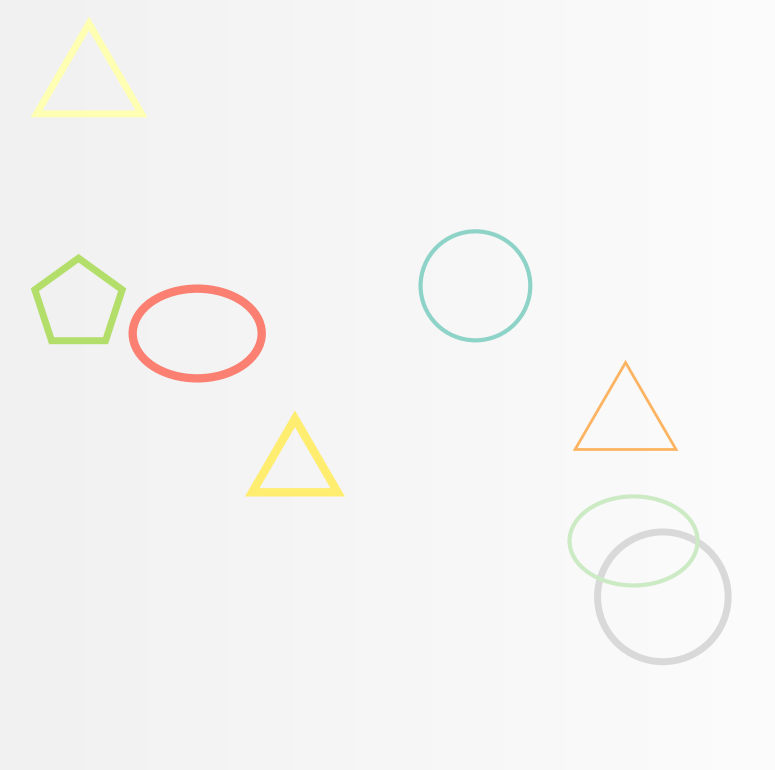[{"shape": "circle", "thickness": 1.5, "radius": 0.35, "center": [0.613, 0.629]}, {"shape": "triangle", "thickness": 2.5, "radius": 0.39, "center": [0.115, 0.891]}, {"shape": "oval", "thickness": 3, "radius": 0.42, "center": [0.254, 0.567]}, {"shape": "triangle", "thickness": 1, "radius": 0.38, "center": [0.807, 0.454]}, {"shape": "pentagon", "thickness": 2.5, "radius": 0.3, "center": [0.101, 0.605]}, {"shape": "circle", "thickness": 2.5, "radius": 0.42, "center": [0.855, 0.225]}, {"shape": "oval", "thickness": 1.5, "radius": 0.41, "center": [0.817, 0.297]}, {"shape": "triangle", "thickness": 3, "radius": 0.32, "center": [0.381, 0.392]}]